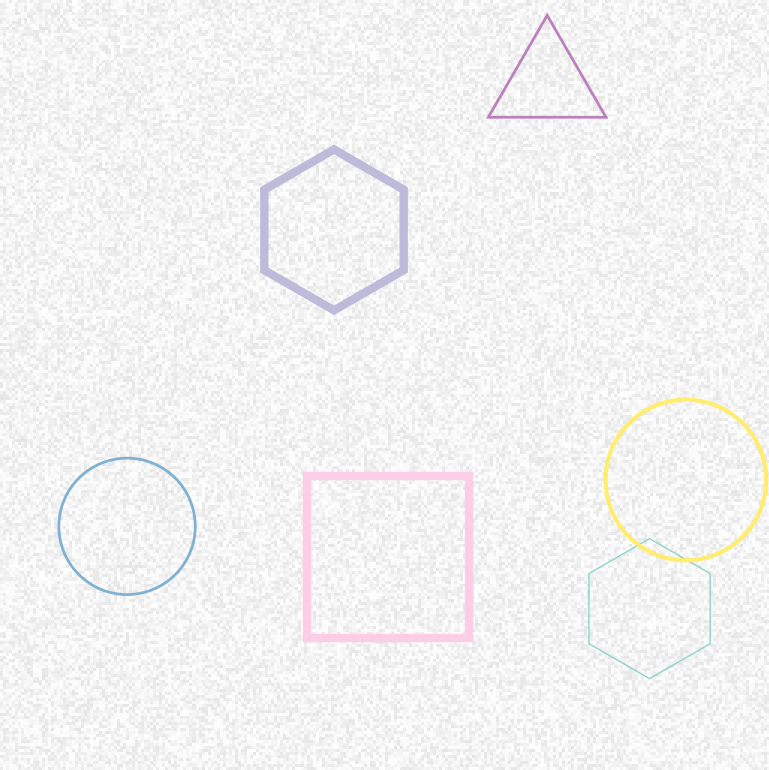[{"shape": "hexagon", "thickness": 0.5, "radius": 0.45, "center": [0.844, 0.21]}, {"shape": "hexagon", "thickness": 3, "radius": 0.52, "center": [0.434, 0.701]}, {"shape": "circle", "thickness": 1, "radius": 0.44, "center": [0.165, 0.316]}, {"shape": "square", "thickness": 3, "radius": 0.52, "center": [0.504, 0.277]}, {"shape": "triangle", "thickness": 1, "radius": 0.44, "center": [0.711, 0.892]}, {"shape": "circle", "thickness": 1.5, "radius": 0.52, "center": [0.891, 0.377]}]